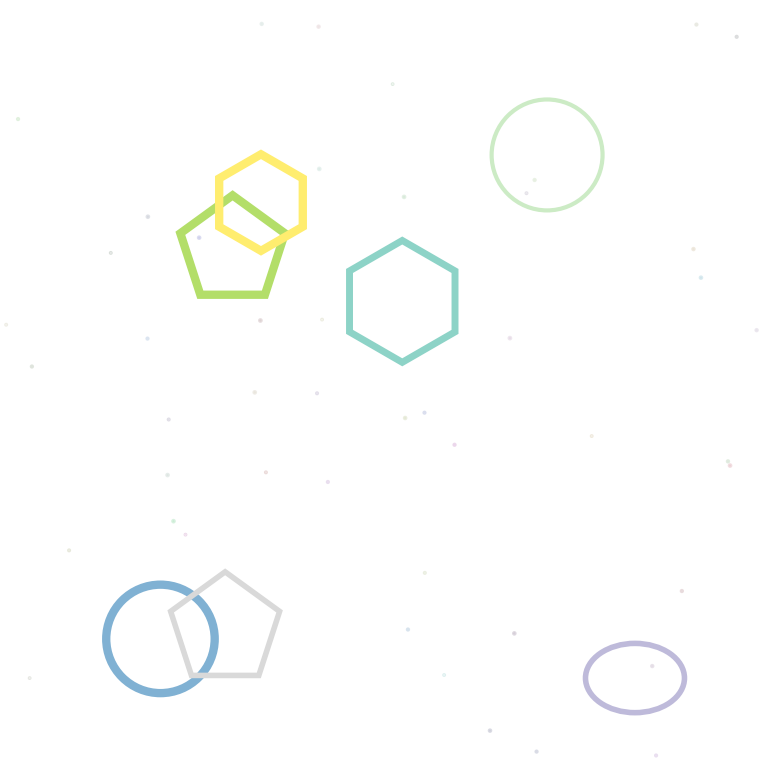[{"shape": "hexagon", "thickness": 2.5, "radius": 0.4, "center": [0.522, 0.609]}, {"shape": "oval", "thickness": 2, "radius": 0.32, "center": [0.825, 0.119]}, {"shape": "circle", "thickness": 3, "radius": 0.35, "center": [0.208, 0.17]}, {"shape": "pentagon", "thickness": 3, "radius": 0.36, "center": [0.302, 0.675]}, {"shape": "pentagon", "thickness": 2, "radius": 0.37, "center": [0.292, 0.183]}, {"shape": "circle", "thickness": 1.5, "radius": 0.36, "center": [0.711, 0.799]}, {"shape": "hexagon", "thickness": 3, "radius": 0.31, "center": [0.339, 0.737]}]